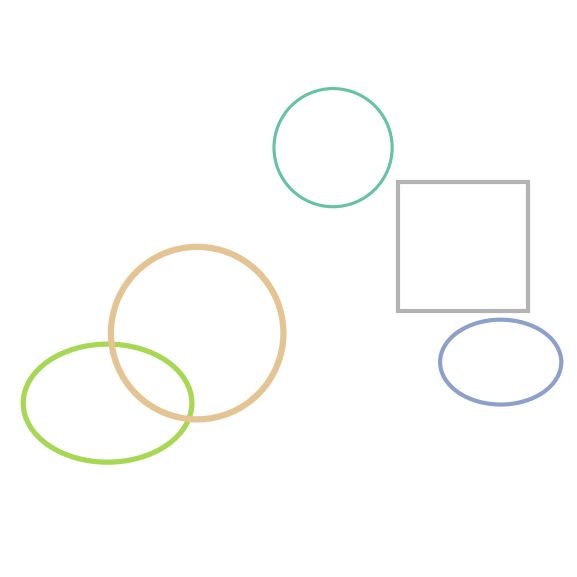[{"shape": "circle", "thickness": 1.5, "radius": 0.51, "center": [0.577, 0.743]}, {"shape": "oval", "thickness": 2, "radius": 0.52, "center": [0.867, 0.372]}, {"shape": "oval", "thickness": 2.5, "radius": 0.73, "center": [0.186, 0.301]}, {"shape": "circle", "thickness": 3, "radius": 0.75, "center": [0.341, 0.422]}, {"shape": "square", "thickness": 2, "radius": 0.56, "center": [0.802, 0.572]}]